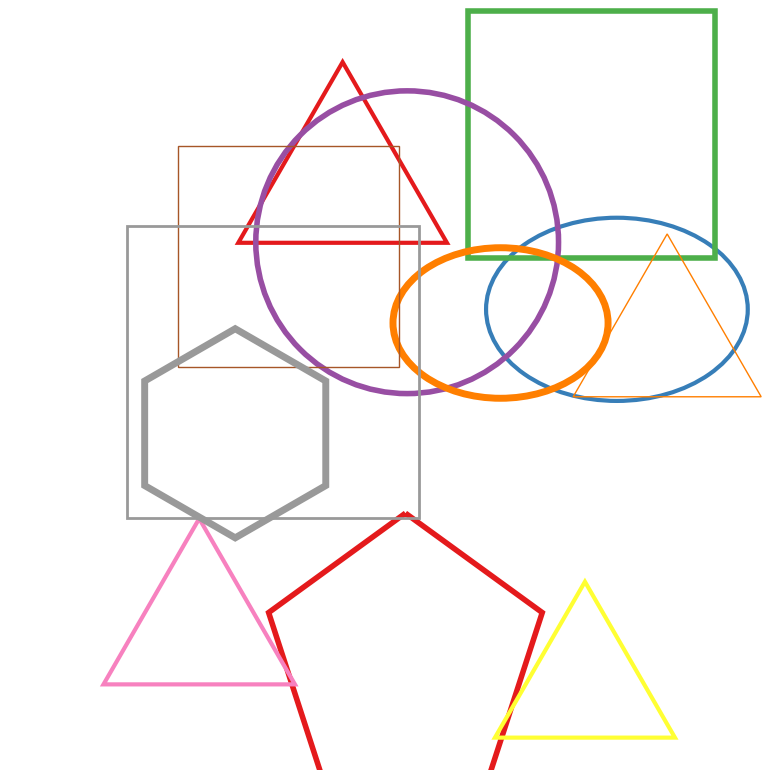[{"shape": "triangle", "thickness": 1.5, "radius": 0.78, "center": [0.445, 0.763]}, {"shape": "pentagon", "thickness": 2, "radius": 0.93, "center": [0.527, 0.147]}, {"shape": "oval", "thickness": 1.5, "radius": 0.85, "center": [0.801, 0.598]}, {"shape": "square", "thickness": 2, "radius": 0.8, "center": [0.768, 0.825]}, {"shape": "circle", "thickness": 2, "radius": 0.98, "center": [0.529, 0.685]}, {"shape": "oval", "thickness": 2.5, "radius": 0.7, "center": [0.65, 0.581]}, {"shape": "triangle", "thickness": 0.5, "radius": 0.7, "center": [0.866, 0.555]}, {"shape": "triangle", "thickness": 1.5, "radius": 0.67, "center": [0.76, 0.11]}, {"shape": "square", "thickness": 0.5, "radius": 0.72, "center": [0.375, 0.667]}, {"shape": "triangle", "thickness": 1.5, "radius": 0.72, "center": [0.259, 0.183]}, {"shape": "square", "thickness": 1, "radius": 0.95, "center": [0.354, 0.517]}, {"shape": "hexagon", "thickness": 2.5, "radius": 0.68, "center": [0.305, 0.437]}]